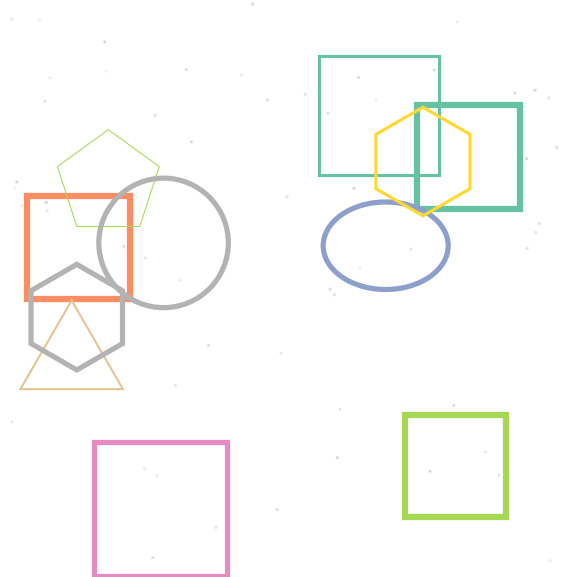[{"shape": "square", "thickness": 3, "radius": 0.45, "center": [0.811, 0.727]}, {"shape": "square", "thickness": 1.5, "radius": 0.52, "center": [0.656, 0.799]}, {"shape": "square", "thickness": 3, "radius": 0.44, "center": [0.136, 0.571]}, {"shape": "oval", "thickness": 2.5, "radius": 0.54, "center": [0.668, 0.574]}, {"shape": "square", "thickness": 2.5, "radius": 0.58, "center": [0.278, 0.118]}, {"shape": "square", "thickness": 3, "radius": 0.44, "center": [0.789, 0.192]}, {"shape": "pentagon", "thickness": 0.5, "radius": 0.46, "center": [0.188, 0.682]}, {"shape": "hexagon", "thickness": 1.5, "radius": 0.47, "center": [0.732, 0.719]}, {"shape": "triangle", "thickness": 1, "radius": 0.51, "center": [0.124, 0.377]}, {"shape": "hexagon", "thickness": 2.5, "radius": 0.46, "center": [0.133, 0.45]}, {"shape": "circle", "thickness": 2.5, "radius": 0.56, "center": [0.283, 0.579]}]